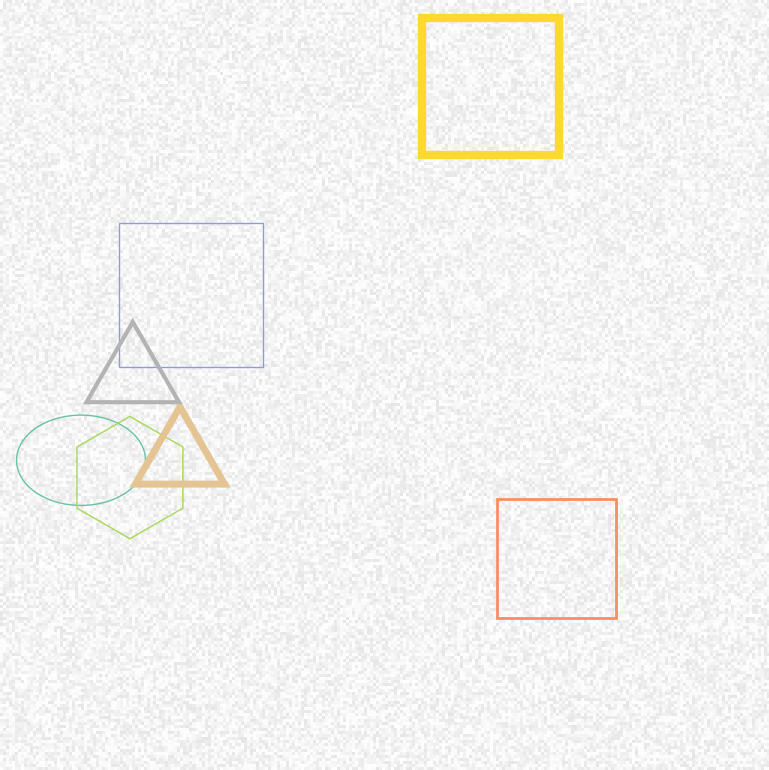[{"shape": "oval", "thickness": 0.5, "radius": 0.42, "center": [0.105, 0.402]}, {"shape": "square", "thickness": 1, "radius": 0.38, "center": [0.723, 0.275]}, {"shape": "square", "thickness": 0.5, "radius": 0.47, "center": [0.248, 0.617]}, {"shape": "hexagon", "thickness": 0.5, "radius": 0.4, "center": [0.169, 0.38]}, {"shape": "square", "thickness": 3, "radius": 0.45, "center": [0.637, 0.887]}, {"shape": "triangle", "thickness": 2.5, "radius": 0.33, "center": [0.234, 0.405]}, {"shape": "triangle", "thickness": 1.5, "radius": 0.35, "center": [0.172, 0.512]}]